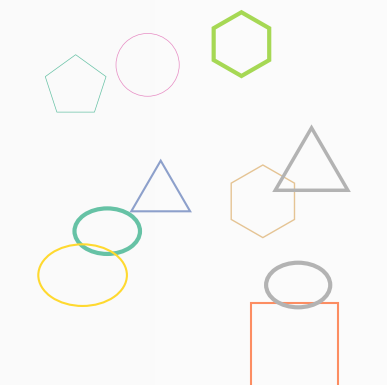[{"shape": "oval", "thickness": 3, "radius": 0.42, "center": [0.277, 0.4]}, {"shape": "pentagon", "thickness": 0.5, "radius": 0.41, "center": [0.195, 0.775]}, {"shape": "square", "thickness": 1.5, "radius": 0.56, "center": [0.76, 0.101]}, {"shape": "triangle", "thickness": 1.5, "radius": 0.44, "center": [0.415, 0.495]}, {"shape": "circle", "thickness": 0.5, "radius": 0.41, "center": [0.381, 0.832]}, {"shape": "hexagon", "thickness": 3, "radius": 0.41, "center": [0.623, 0.885]}, {"shape": "oval", "thickness": 1.5, "radius": 0.57, "center": [0.213, 0.285]}, {"shape": "hexagon", "thickness": 1, "radius": 0.47, "center": [0.678, 0.477]}, {"shape": "oval", "thickness": 3, "radius": 0.41, "center": [0.769, 0.26]}, {"shape": "triangle", "thickness": 2.5, "radius": 0.54, "center": [0.804, 0.56]}]